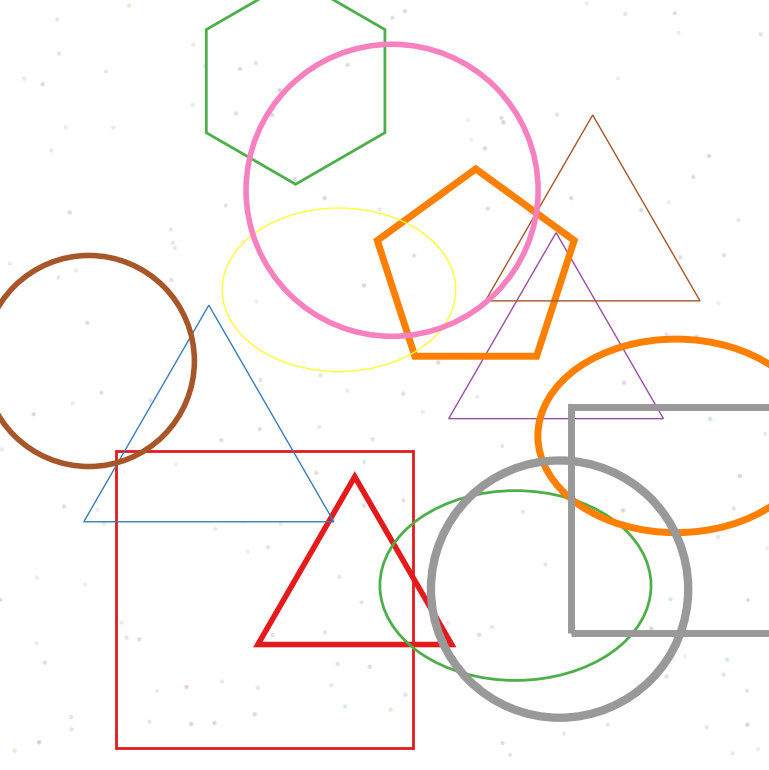[{"shape": "triangle", "thickness": 2, "radius": 0.73, "center": [0.461, 0.236]}, {"shape": "square", "thickness": 1, "radius": 0.96, "center": [0.344, 0.221]}, {"shape": "triangle", "thickness": 0.5, "radius": 0.94, "center": [0.271, 0.416]}, {"shape": "oval", "thickness": 1, "radius": 0.88, "center": [0.669, 0.24]}, {"shape": "hexagon", "thickness": 1, "radius": 0.67, "center": [0.384, 0.895]}, {"shape": "triangle", "thickness": 0.5, "radius": 0.81, "center": [0.722, 0.537]}, {"shape": "pentagon", "thickness": 2.5, "radius": 0.67, "center": [0.618, 0.646]}, {"shape": "oval", "thickness": 2.5, "radius": 0.9, "center": [0.878, 0.434]}, {"shape": "oval", "thickness": 0.5, "radius": 0.76, "center": [0.44, 0.624]}, {"shape": "triangle", "thickness": 0.5, "radius": 0.8, "center": [0.77, 0.69]}, {"shape": "circle", "thickness": 2, "radius": 0.69, "center": [0.115, 0.531]}, {"shape": "circle", "thickness": 2, "radius": 0.95, "center": [0.509, 0.753]}, {"shape": "square", "thickness": 2.5, "radius": 0.73, "center": [0.888, 0.324]}, {"shape": "circle", "thickness": 3, "radius": 0.84, "center": [0.727, 0.235]}]